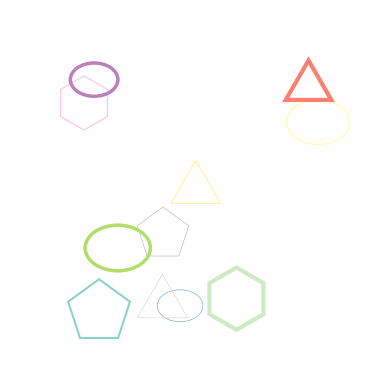[{"shape": "pentagon", "thickness": 1.5, "radius": 0.42, "center": [0.257, 0.19]}, {"shape": "oval", "thickness": 1, "radius": 0.41, "center": [0.826, 0.683]}, {"shape": "pentagon", "thickness": 0.5, "radius": 0.35, "center": [0.423, 0.392]}, {"shape": "triangle", "thickness": 3, "radius": 0.34, "center": [0.801, 0.775]}, {"shape": "oval", "thickness": 0.5, "radius": 0.3, "center": [0.468, 0.206]}, {"shape": "oval", "thickness": 2.5, "radius": 0.42, "center": [0.306, 0.356]}, {"shape": "hexagon", "thickness": 1, "radius": 0.35, "center": [0.218, 0.733]}, {"shape": "triangle", "thickness": 0.5, "radius": 0.38, "center": [0.422, 0.212]}, {"shape": "oval", "thickness": 2.5, "radius": 0.31, "center": [0.245, 0.793]}, {"shape": "hexagon", "thickness": 3, "radius": 0.4, "center": [0.614, 0.224]}, {"shape": "triangle", "thickness": 0.5, "radius": 0.37, "center": [0.508, 0.508]}]